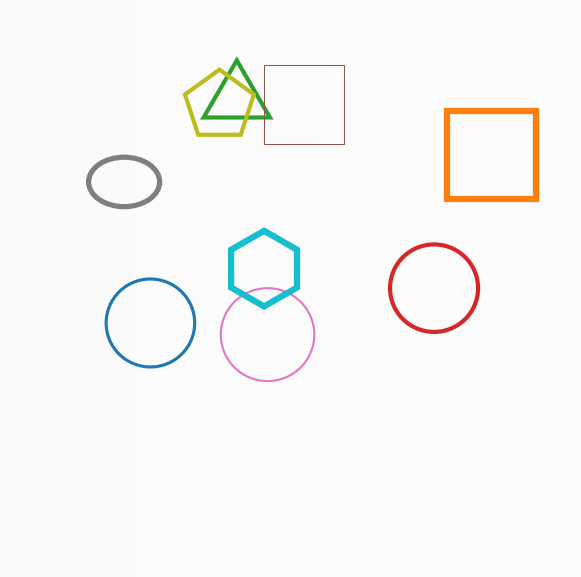[{"shape": "circle", "thickness": 1.5, "radius": 0.38, "center": [0.259, 0.44]}, {"shape": "square", "thickness": 3, "radius": 0.38, "center": [0.846, 0.73]}, {"shape": "triangle", "thickness": 2, "radius": 0.33, "center": [0.407, 0.829]}, {"shape": "circle", "thickness": 2, "radius": 0.38, "center": [0.747, 0.5]}, {"shape": "square", "thickness": 0.5, "radius": 0.34, "center": [0.523, 0.818]}, {"shape": "circle", "thickness": 1, "radius": 0.4, "center": [0.46, 0.42]}, {"shape": "oval", "thickness": 2.5, "radius": 0.31, "center": [0.214, 0.684]}, {"shape": "pentagon", "thickness": 2, "radius": 0.31, "center": [0.378, 0.816]}, {"shape": "hexagon", "thickness": 3, "radius": 0.33, "center": [0.454, 0.534]}]